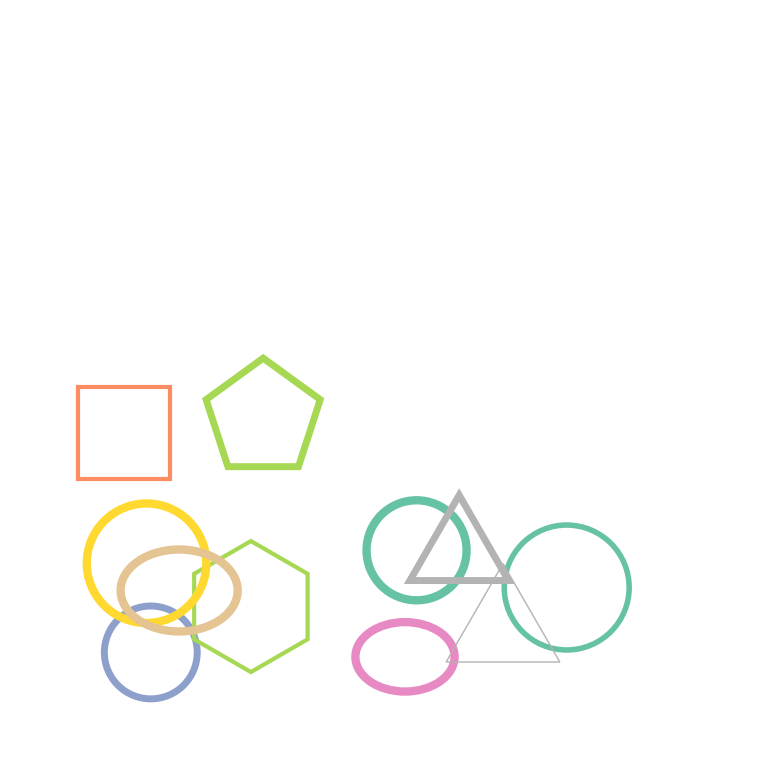[{"shape": "circle", "thickness": 3, "radius": 0.32, "center": [0.541, 0.285]}, {"shape": "circle", "thickness": 2, "radius": 0.41, "center": [0.736, 0.237]}, {"shape": "square", "thickness": 1.5, "radius": 0.3, "center": [0.161, 0.437]}, {"shape": "circle", "thickness": 2.5, "radius": 0.3, "center": [0.196, 0.153]}, {"shape": "oval", "thickness": 3, "radius": 0.32, "center": [0.526, 0.147]}, {"shape": "pentagon", "thickness": 2.5, "radius": 0.39, "center": [0.342, 0.457]}, {"shape": "hexagon", "thickness": 1.5, "radius": 0.43, "center": [0.326, 0.212]}, {"shape": "circle", "thickness": 3, "radius": 0.39, "center": [0.19, 0.269]}, {"shape": "oval", "thickness": 3, "radius": 0.38, "center": [0.233, 0.233]}, {"shape": "triangle", "thickness": 2.5, "radius": 0.37, "center": [0.596, 0.283]}, {"shape": "triangle", "thickness": 0.5, "radius": 0.43, "center": [0.653, 0.183]}]